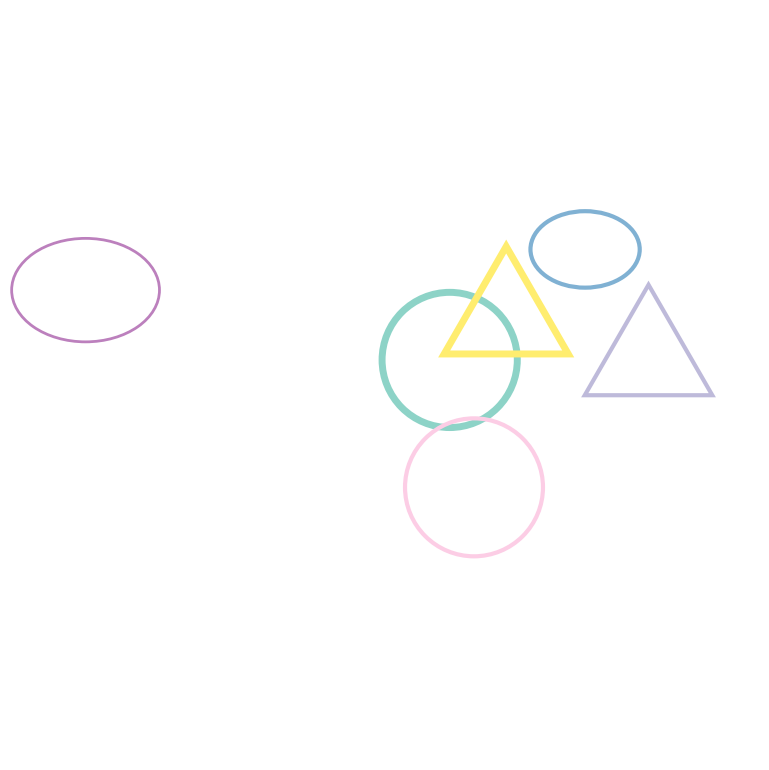[{"shape": "circle", "thickness": 2.5, "radius": 0.44, "center": [0.584, 0.533]}, {"shape": "triangle", "thickness": 1.5, "radius": 0.48, "center": [0.842, 0.535]}, {"shape": "oval", "thickness": 1.5, "radius": 0.35, "center": [0.76, 0.676]}, {"shape": "circle", "thickness": 1.5, "radius": 0.45, "center": [0.616, 0.367]}, {"shape": "oval", "thickness": 1, "radius": 0.48, "center": [0.111, 0.623]}, {"shape": "triangle", "thickness": 2.5, "radius": 0.47, "center": [0.657, 0.587]}]